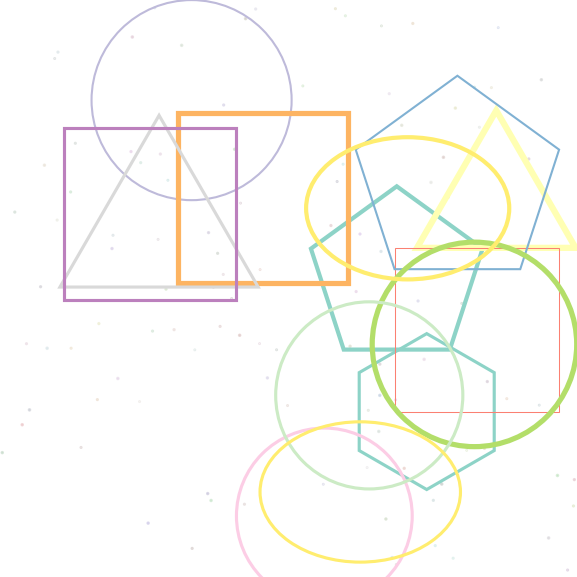[{"shape": "hexagon", "thickness": 1.5, "radius": 0.67, "center": [0.739, 0.286]}, {"shape": "pentagon", "thickness": 2, "radius": 0.78, "center": [0.687, 0.52]}, {"shape": "triangle", "thickness": 3, "radius": 0.79, "center": [0.859, 0.649]}, {"shape": "circle", "thickness": 1, "radius": 0.87, "center": [0.332, 0.826]}, {"shape": "square", "thickness": 0.5, "radius": 0.71, "center": [0.826, 0.428]}, {"shape": "pentagon", "thickness": 1, "radius": 0.93, "center": [0.792, 0.683]}, {"shape": "square", "thickness": 2.5, "radius": 0.74, "center": [0.455, 0.656]}, {"shape": "circle", "thickness": 2.5, "radius": 0.89, "center": [0.822, 0.403]}, {"shape": "circle", "thickness": 1.5, "radius": 0.76, "center": [0.562, 0.106]}, {"shape": "triangle", "thickness": 1.5, "radius": 0.99, "center": [0.275, 0.601]}, {"shape": "square", "thickness": 1.5, "radius": 0.75, "center": [0.26, 0.628]}, {"shape": "circle", "thickness": 1.5, "radius": 0.81, "center": [0.639, 0.314]}, {"shape": "oval", "thickness": 1.5, "radius": 0.87, "center": [0.624, 0.147]}, {"shape": "oval", "thickness": 2, "radius": 0.88, "center": [0.706, 0.638]}]